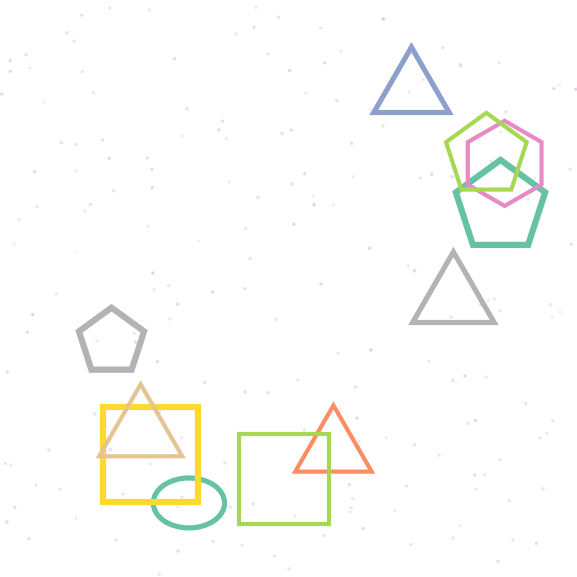[{"shape": "pentagon", "thickness": 3, "radius": 0.41, "center": [0.867, 0.641]}, {"shape": "oval", "thickness": 2.5, "radius": 0.31, "center": [0.327, 0.128]}, {"shape": "triangle", "thickness": 2, "radius": 0.38, "center": [0.577, 0.221]}, {"shape": "triangle", "thickness": 2.5, "radius": 0.38, "center": [0.712, 0.842]}, {"shape": "hexagon", "thickness": 2, "radius": 0.37, "center": [0.874, 0.716]}, {"shape": "square", "thickness": 2, "radius": 0.39, "center": [0.492, 0.17]}, {"shape": "pentagon", "thickness": 2, "radius": 0.37, "center": [0.842, 0.73]}, {"shape": "square", "thickness": 3, "radius": 0.41, "center": [0.261, 0.213]}, {"shape": "triangle", "thickness": 2, "radius": 0.42, "center": [0.244, 0.251]}, {"shape": "pentagon", "thickness": 3, "radius": 0.3, "center": [0.193, 0.407]}, {"shape": "triangle", "thickness": 2.5, "radius": 0.41, "center": [0.785, 0.481]}]